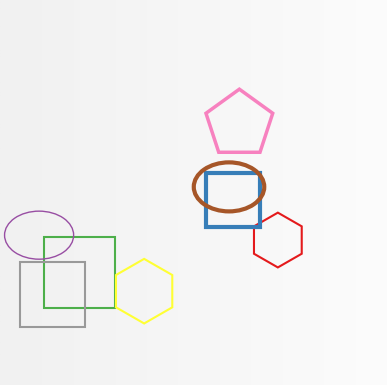[{"shape": "hexagon", "thickness": 1.5, "radius": 0.36, "center": [0.717, 0.377]}, {"shape": "square", "thickness": 3, "radius": 0.35, "center": [0.601, 0.481]}, {"shape": "square", "thickness": 1.5, "radius": 0.46, "center": [0.205, 0.292]}, {"shape": "oval", "thickness": 1, "radius": 0.45, "center": [0.101, 0.389]}, {"shape": "hexagon", "thickness": 1.5, "radius": 0.42, "center": [0.372, 0.244]}, {"shape": "oval", "thickness": 3, "radius": 0.45, "center": [0.591, 0.515]}, {"shape": "pentagon", "thickness": 2.5, "radius": 0.45, "center": [0.618, 0.678]}, {"shape": "square", "thickness": 1.5, "radius": 0.42, "center": [0.136, 0.235]}]